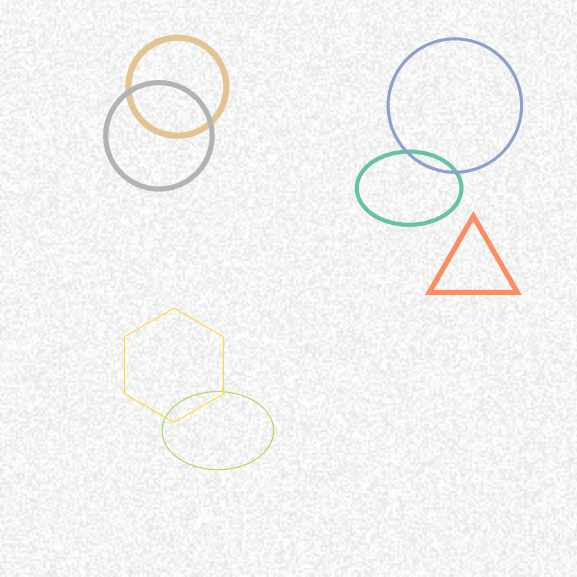[{"shape": "oval", "thickness": 2, "radius": 0.45, "center": [0.708, 0.673]}, {"shape": "triangle", "thickness": 2.5, "radius": 0.44, "center": [0.82, 0.537]}, {"shape": "circle", "thickness": 1.5, "radius": 0.58, "center": [0.788, 0.816]}, {"shape": "oval", "thickness": 0.5, "radius": 0.48, "center": [0.377, 0.253]}, {"shape": "hexagon", "thickness": 0.5, "radius": 0.49, "center": [0.301, 0.367]}, {"shape": "circle", "thickness": 3, "radius": 0.42, "center": [0.307, 0.849]}, {"shape": "circle", "thickness": 2.5, "radius": 0.46, "center": [0.275, 0.764]}]